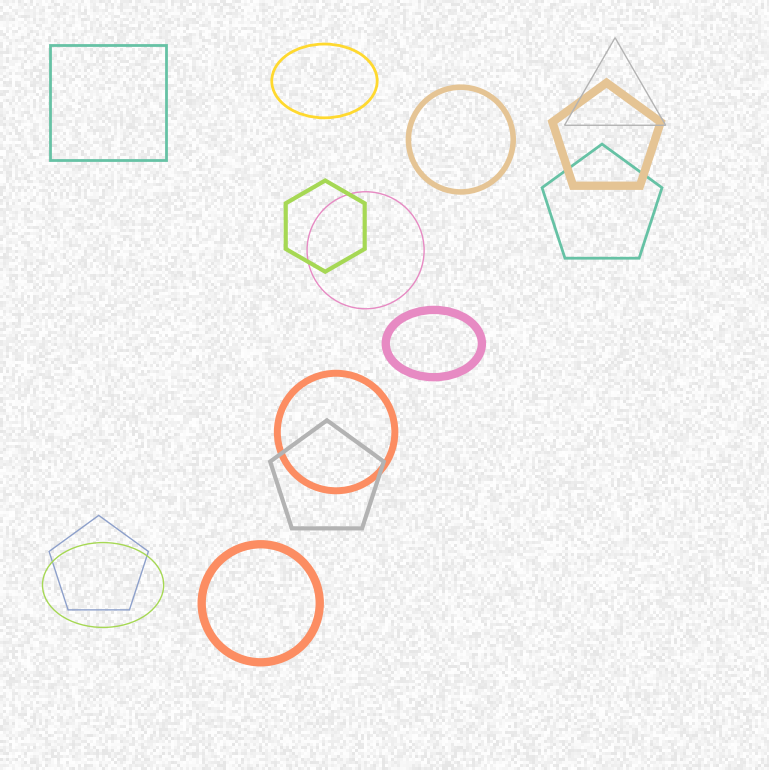[{"shape": "pentagon", "thickness": 1, "radius": 0.41, "center": [0.782, 0.731]}, {"shape": "square", "thickness": 1, "radius": 0.37, "center": [0.14, 0.866]}, {"shape": "circle", "thickness": 2.5, "radius": 0.38, "center": [0.436, 0.439]}, {"shape": "circle", "thickness": 3, "radius": 0.38, "center": [0.339, 0.217]}, {"shape": "pentagon", "thickness": 0.5, "radius": 0.34, "center": [0.128, 0.263]}, {"shape": "oval", "thickness": 3, "radius": 0.31, "center": [0.563, 0.554]}, {"shape": "circle", "thickness": 0.5, "radius": 0.38, "center": [0.475, 0.675]}, {"shape": "hexagon", "thickness": 1.5, "radius": 0.3, "center": [0.422, 0.706]}, {"shape": "oval", "thickness": 0.5, "radius": 0.39, "center": [0.134, 0.24]}, {"shape": "oval", "thickness": 1, "radius": 0.34, "center": [0.421, 0.895]}, {"shape": "circle", "thickness": 2, "radius": 0.34, "center": [0.598, 0.819]}, {"shape": "pentagon", "thickness": 3, "radius": 0.37, "center": [0.788, 0.819]}, {"shape": "pentagon", "thickness": 1.5, "radius": 0.39, "center": [0.425, 0.377]}, {"shape": "triangle", "thickness": 0.5, "radius": 0.38, "center": [0.799, 0.875]}]